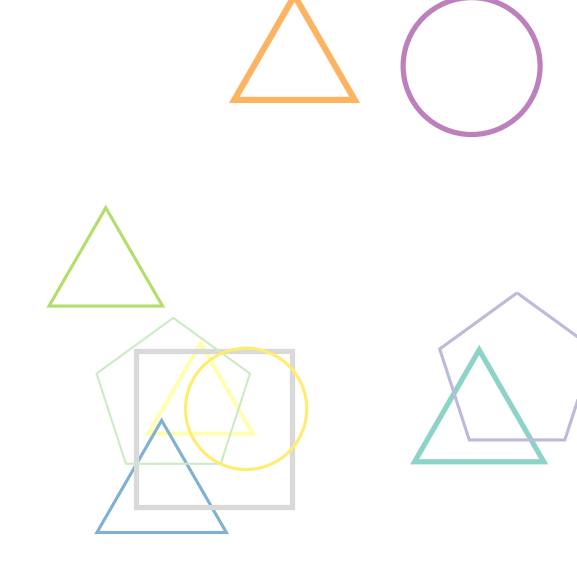[{"shape": "triangle", "thickness": 2.5, "radius": 0.65, "center": [0.83, 0.264]}, {"shape": "triangle", "thickness": 2, "radius": 0.52, "center": [0.347, 0.3]}, {"shape": "pentagon", "thickness": 1.5, "radius": 0.7, "center": [0.895, 0.351]}, {"shape": "triangle", "thickness": 1.5, "radius": 0.65, "center": [0.28, 0.142]}, {"shape": "triangle", "thickness": 3, "radius": 0.6, "center": [0.51, 0.886]}, {"shape": "triangle", "thickness": 1.5, "radius": 0.57, "center": [0.183, 0.526]}, {"shape": "square", "thickness": 2.5, "radius": 0.68, "center": [0.37, 0.257]}, {"shape": "circle", "thickness": 2.5, "radius": 0.59, "center": [0.817, 0.885]}, {"shape": "pentagon", "thickness": 1, "radius": 0.7, "center": [0.3, 0.309]}, {"shape": "circle", "thickness": 1.5, "radius": 0.53, "center": [0.426, 0.291]}]